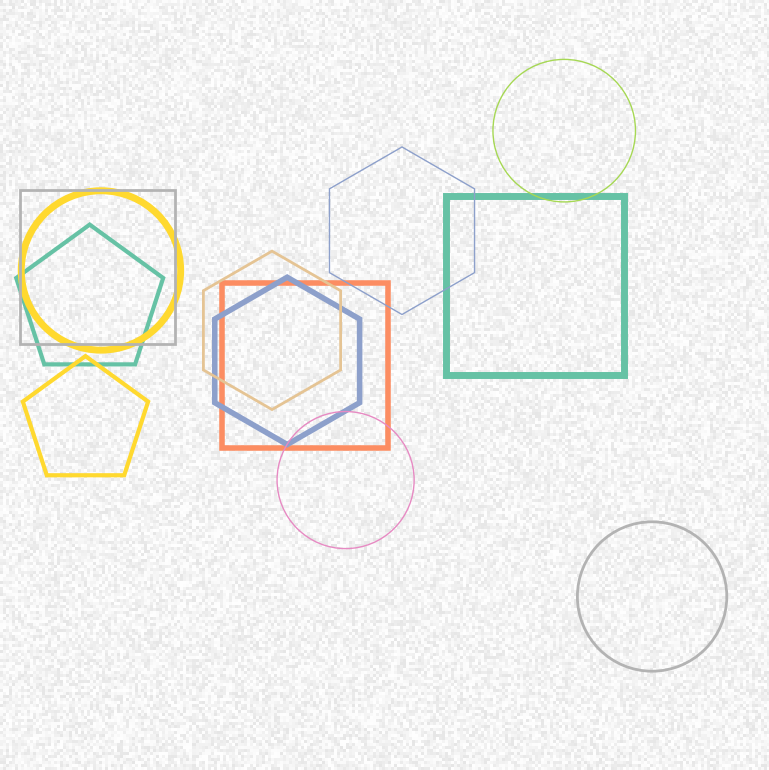[{"shape": "pentagon", "thickness": 1.5, "radius": 0.5, "center": [0.116, 0.608]}, {"shape": "square", "thickness": 2.5, "radius": 0.58, "center": [0.694, 0.629]}, {"shape": "square", "thickness": 2, "radius": 0.54, "center": [0.396, 0.525]}, {"shape": "hexagon", "thickness": 2, "radius": 0.54, "center": [0.373, 0.531]}, {"shape": "hexagon", "thickness": 0.5, "radius": 0.54, "center": [0.522, 0.7]}, {"shape": "circle", "thickness": 0.5, "radius": 0.45, "center": [0.449, 0.377]}, {"shape": "circle", "thickness": 0.5, "radius": 0.46, "center": [0.733, 0.83]}, {"shape": "circle", "thickness": 2.5, "radius": 0.52, "center": [0.131, 0.649]}, {"shape": "pentagon", "thickness": 1.5, "radius": 0.43, "center": [0.111, 0.452]}, {"shape": "hexagon", "thickness": 1, "radius": 0.51, "center": [0.353, 0.571]}, {"shape": "square", "thickness": 1, "radius": 0.5, "center": [0.127, 0.654]}, {"shape": "circle", "thickness": 1, "radius": 0.49, "center": [0.847, 0.225]}]